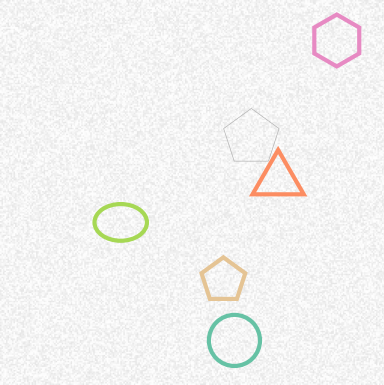[{"shape": "circle", "thickness": 3, "radius": 0.33, "center": [0.609, 0.116]}, {"shape": "triangle", "thickness": 3, "radius": 0.38, "center": [0.722, 0.534]}, {"shape": "hexagon", "thickness": 3, "radius": 0.34, "center": [0.875, 0.895]}, {"shape": "oval", "thickness": 3, "radius": 0.34, "center": [0.314, 0.422]}, {"shape": "pentagon", "thickness": 3, "radius": 0.3, "center": [0.58, 0.272]}, {"shape": "pentagon", "thickness": 0.5, "radius": 0.38, "center": [0.653, 0.643]}]